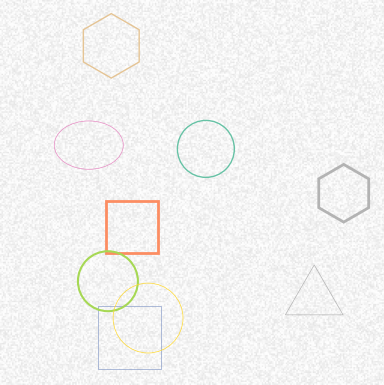[{"shape": "circle", "thickness": 1, "radius": 0.37, "center": [0.535, 0.613]}, {"shape": "square", "thickness": 2, "radius": 0.34, "center": [0.343, 0.411]}, {"shape": "square", "thickness": 0.5, "radius": 0.41, "center": [0.336, 0.124]}, {"shape": "oval", "thickness": 0.5, "radius": 0.45, "center": [0.231, 0.623]}, {"shape": "circle", "thickness": 1.5, "radius": 0.39, "center": [0.28, 0.27]}, {"shape": "circle", "thickness": 0.5, "radius": 0.45, "center": [0.385, 0.174]}, {"shape": "hexagon", "thickness": 1, "radius": 0.42, "center": [0.289, 0.881]}, {"shape": "hexagon", "thickness": 2, "radius": 0.37, "center": [0.893, 0.498]}, {"shape": "triangle", "thickness": 0.5, "radius": 0.43, "center": [0.816, 0.225]}]